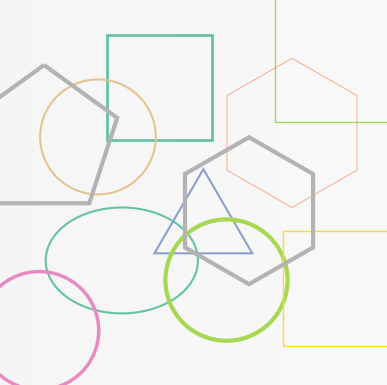[{"shape": "square", "thickness": 2, "radius": 0.68, "center": [0.412, 0.773]}, {"shape": "oval", "thickness": 1.5, "radius": 0.98, "center": [0.314, 0.323]}, {"shape": "hexagon", "thickness": 0.5, "radius": 0.97, "center": [0.753, 0.655]}, {"shape": "triangle", "thickness": 1.5, "radius": 0.73, "center": [0.525, 0.415]}, {"shape": "circle", "thickness": 2.5, "radius": 0.77, "center": [0.101, 0.141]}, {"shape": "circle", "thickness": 3, "radius": 0.79, "center": [0.585, 0.273]}, {"shape": "square", "thickness": 1, "radius": 0.82, "center": [0.874, 0.846]}, {"shape": "square", "thickness": 1, "radius": 0.75, "center": [0.881, 0.251]}, {"shape": "circle", "thickness": 1.5, "radius": 0.75, "center": [0.253, 0.644]}, {"shape": "hexagon", "thickness": 3, "radius": 0.95, "center": [0.643, 0.453]}, {"shape": "pentagon", "thickness": 3, "radius": 0.99, "center": [0.114, 0.633]}]